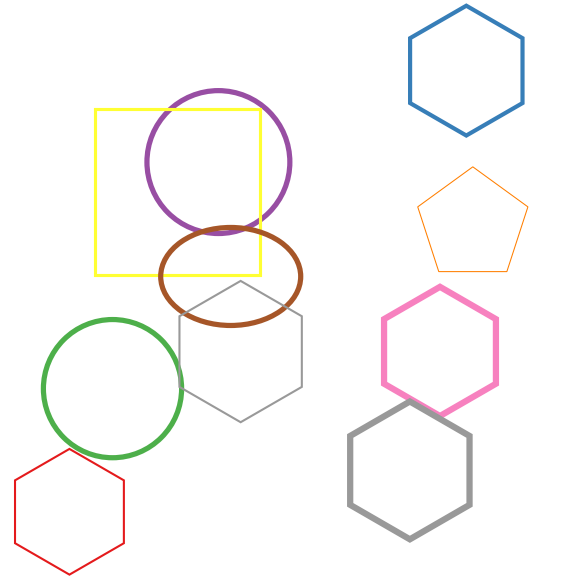[{"shape": "hexagon", "thickness": 1, "radius": 0.54, "center": [0.12, 0.113]}, {"shape": "hexagon", "thickness": 2, "radius": 0.56, "center": [0.807, 0.877]}, {"shape": "circle", "thickness": 2.5, "radius": 0.6, "center": [0.195, 0.326]}, {"shape": "circle", "thickness": 2.5, "radius": 0.62, "center": [0.378, 0.718]}, {"shape": "pentagon", "thickness": 0.5, "radius": 0.5, "center": [0.819, 0.61]}, {"shape": "square", "thickness": 1.5, "radius": 0.72, "center": [0.307, 0.667]}, {"shape": "oval", "thickness": 2.5, "radius": 0.61, "center": [0.399, 0.52]}, {"shape": "hexagon", "thickness": 3, "radius": 0.56, "center": [0.762, 0.391]}, {"shape": "hexagon", "thickness": 3, "radius": 0.6, "center": [0.71, 0.185]}, {"shape": "hexagon", "thickness": 1, "radius": 0.61, "center": [0.417, 0.39]}]